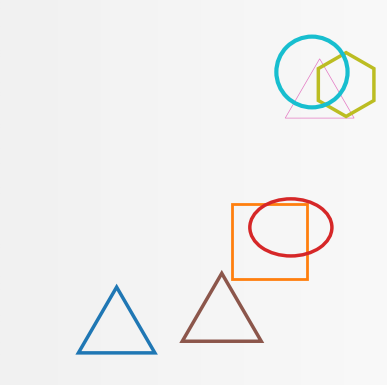[{"shape": "triangle", "thickness": 2.5, "radius": 0.57, "center": [0.301, 0.14]}, {"shape": "square", "thickness": 2, "radius": 0.48, "center": [0.695, 0.372]}, {"shape": "oval", "thickness": 2.5, "radius": 0.53, "center": [0.751, 0.409]}, {"shape": "triangle", "thickness": 2.5, "radius": 0.59, "center": [0.572, 0.172]}, {"shape": "triangle", "thickness": 0.5, "radius": 0.51, "center": [0.825, 0.745]}, {"shape": "hexagon", "thickness": 2.5, "radius": 0.41, "center": [0.893, 0.78]}, {"shape": "circle", "thickness": 3, "radius": 0.46, "center": [0.805, 0.813]}]